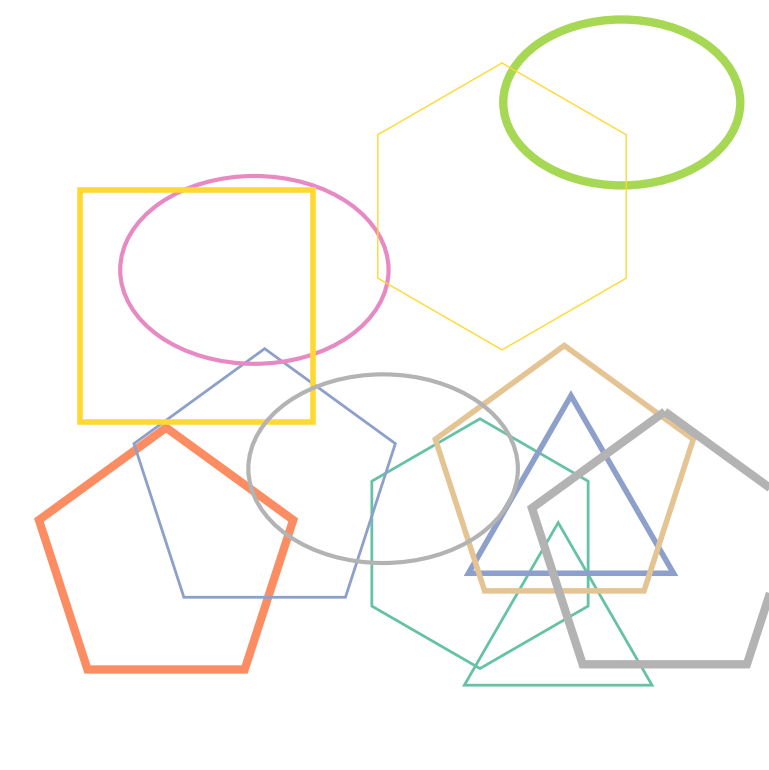[{"shape": "hexagon", "thickness": 1, "radius": 0.81, "center": [0.623, 0.294]}, {"shape": "triangle", "thickness": 1, "radius": 0.7, "center": [0.725, 0.181]}, {"shape": "pentagon", "thickness": 3, "radius": 0.87, "center": [0.216, 0.271]}, {"shape": "triangle", "thickness": 2, "radius": 0.77, "center": [0.742, 0.332]}, {"shape": "pentagon", "thickness": 1, "radius": 0.89, "center": [0.344, 0.369]}, {"shape": "oval", "thickness": 1.5, "radius": 0.87, "center": [0.33, 0.649]}, {"shape": "oval", "thickness": 3, "radius": 0.77, "center": [0.807, 0.867]}, {"shape": "hexagon", "thickness": 0.5, "radius": 0.93, "center": [0.652, 0.732]}, {"shape": "square", "thickness": 2, "radius": 0.75, "center": [0.255, 0.603]}, {"shape": "pentagon", "thickness": 2, "radius": 0.88, "center": [0.733, 0.375]}, {"shape": "oval", "thickness": 1.5, "radius": 0.88, "center": [0.498, 0.391]}, {"shape": "pentagon", "thickness": 3, "radius": 0.91, "center": [0.863, 0.284]}]